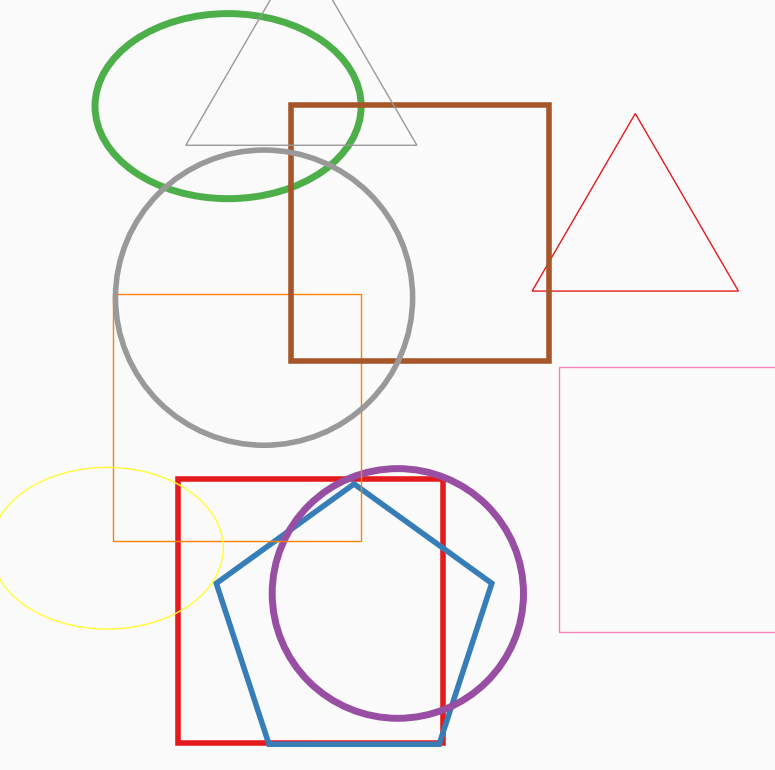[{"shape": "triangle", "thickness": 0.5, "radius": 0.77, "center": [0.82, 0.699]}, {"shape": "square", "thickness": 2, "radius": 0.85, "center": [0.4, 0.206]}, {"shape": "pentagon", "thickness": 2, "radius": 0.93, "center": [0.457, 0.185]}, {"shape": "oval", "thickness": 2.5, "radius": 0.86, "center": [0.294, 0.862]}, {"shape": "circle", "thickness": 2.5, "radius": 0.81, "center": [0.513, 0.229]}, {"shape": "square", "thickness": 0.5, "radius": 0.8, "center": [0.306, 0.458]}, {"shape": "oval", "thickness": 0.5, "radius": 0.75, "center": [0.138, 0.288]}, {"shape": "square", "thickness": 2, "radius": 0.83, "center": [0.542, 0.697]}, {"shape": "square", "thickness": 0.5, "radius": 0.86, "center": [0.893, 0.351]}, {"shape": "triangle", "thickness": 0.5, "radius": 0.86, "center": [0.389, 0.897]}, {"shape": "circle", "thickness": 2, "radius": 0.96, "center": [0.341, 0.613]}]